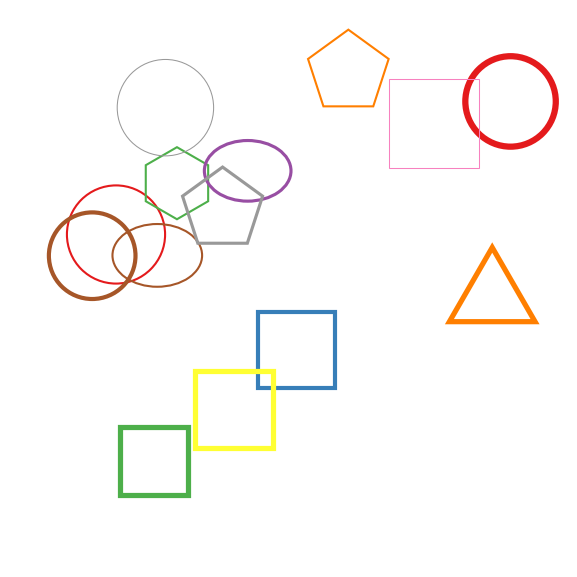[{"shape": "circle", "thickness": 3, "radius": 0.39, "center": [0.884, 0.823]}, {"shape": "circle", "thickness": 1, "radius": 0.42, "center": [0.201, 0.593]}, {"shape": "square", "thickness": 2, "radius": 0.33, "center": [0.514, 0.393]}, {"shape": "hexagon", "thickness": 1, "radius": 0.31, "center": [0.306, 0.682]}, {"shape": "square", "thickness": 2.5, "radius": 0.29, "center": [0.266, 0.2]}, {"shape": "oval", "thickness": 1.5, "radius": 0.37, "center": [0.429, 0.703]}, {"shape": "pentagon", "thickness": 1, "radius": 0.37, "center": [0.603, 0.874]}, {"shape": "triangle", "thickness": 2.5, "radius": 0.43, "center": [0.852, 0.485]}, {"shape": "square", "thickness": 2.5, "radius": 0.33, "center": [0.405, 0.29]}, {"shape": "oval", "thickness": 1, "radius": 0.39, "center": [0.272, 0.557]}, {"shape": "circle", "thickness": 2, "radius": 0.37, "center": [0.16, 0.556]}, {"shape": "square", "thickness": 0.5, "radius": 0.39, "center": [0.751, 0.786]}, {"shape": "circle", "thickness": 0.5, "radius": 0.42, "center": [0.286, 0.813]}, {"shape": "pentagon", "thickness": 1.5, "radius": 0.36, "center": [0.385, 0.637]}]